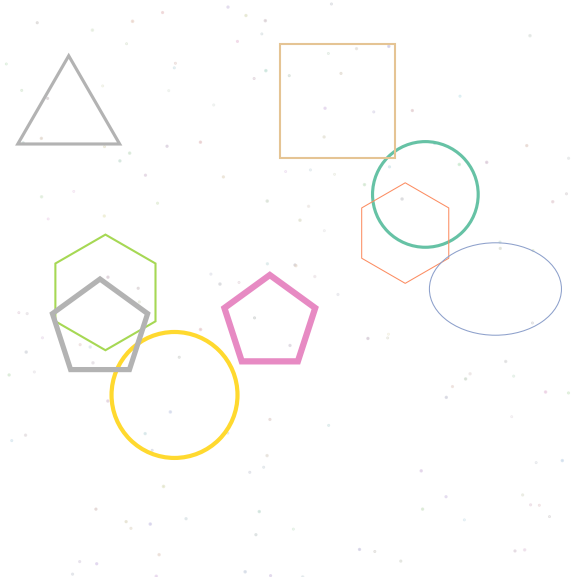[{"shape": "circle", "thickness": 1.5, "radius": 0.46, "center": [0.737, 0.662]}, {"shape": "hexagon", "thickness": 0.5, "radius": 0.44, "center": [0.702, 0.596]}, {"shape": "oval", "thickness": 0.5, "radius": 0.57, "center": [0.858, 0.499]}, {"shape": "pentagon", "thickness": 3, "radius": 0.41, "center": [0.467, 0.44]}, {"shape": "hexagon", "thickness": 1, "radius": 0.5, "center": [0.183, 0.493]}, {"shape": "circle", "thickness": 2, "radius": 0.55, "center": [0.302, 0.315]}, {"shape": "square", "thickness": 1, "radius": 0.5, "center": [0.585, 0.824]}, {"shape": "triangle", "thickness": 1.5, "radius": 0.51, "center": [0.119, 0.801]}, {"shape": "pentagon", "thickness": 2.5, "radius": 0.43, "center": [0.173, 0.429]}]